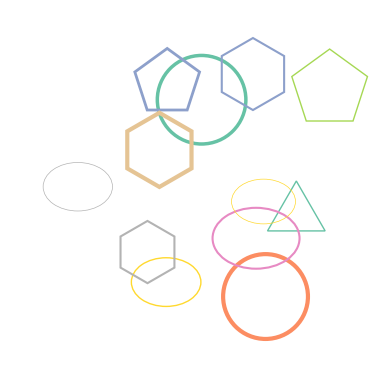[{"shape": "circle", "thickness": 2.5, "radius": 0.58, "center": [0.524, 0.741]}, {"shape": "triangle", "thickness": 1, "radius": 0.43, "center": [0.77, 0.443]}, {"shape": "circle", "thickness": 3, "radius": 0.55, "center": [0.69, 0.23]}, {"shape": "pentagon", "thickness": 2, "radius": 0.44, "center": [0.434, 0.786]}, {"shape": "hexagon", "thickness": 1.5, "radius": 0.47, "center": [0.657, 0.808]}, {"shape": "oval", "thickness": 1.5, "radius": 0.56, "center": [0.665, 0.381]}, {"shape": "pentagon", "thickness": 1, "radius": 0.52, "center": [0.856, 0.769]}, {"shape": "oval", "thickness": 0.5, "radius": 0.42, "center": [0.684, 0.477]}, {"shape": "oval", "thickness": 1, "radius": 0.45, "center": [0.432, 0.267]}, {"shape": "hexagon", "thickness": 3, "radius": 0.48, "center": [0.414, 0.611]}, {"shape": "oval", "thickness": 0.5, "radius": 0.45, "center": [0.202, 0.515]}, {"shape": "hexagon", "thickness": 1.5, "radius": 0.4, "center": [0.383, 0.345]}]